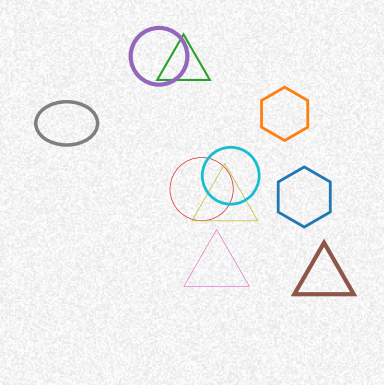[{"shape": "hexagon", "thickness": 2, "radius": 0.39, "center": [0.79, 0.488]}, {"shape": "hexagon", "thickness": 2, "radius": 0.35, "center": [0.739, 0.704]}, {"shape": "triangle", "thickness": 1.5, "radius": 0.39, "center": [0.477, 0.832]}, {"shape": "circle", "thickness": 0.5, "radius": 0.41, "center": [0.524, 0.509]}, {"shape": "circle", "thickness": 3, "radius": 0.37, "center": [0.413, 0.854]}, {"shape": "triangle", "thickness": 3, "radius": 0.45, "center": [0.842, 0.28]}, {"shape": "triangle", "thickness": 0.5, "radius": 0.49, "center": [0.563, 0.305]}, {"shape": "oval", "thickness": 2.5, "radius": 0.4, "center": [0.173, 0.68]}, {"shape": "triangle", "thickness": 0.5, "radius": 0.49, "center": [0.584, 0.476]}, {"shape": "circle", "thickness": 2, "radius": 0.37, "center": [0.599, 0.544]}]